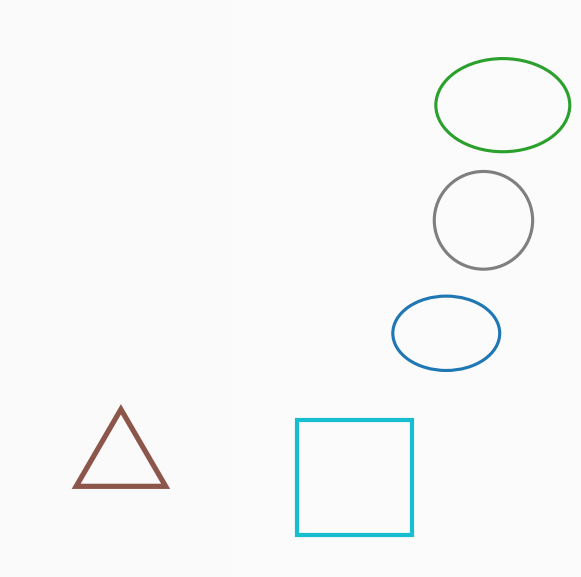[{"shape": "oval", "thickness": 1.5, "radius": 0.46, "center": [0.768, 0.422]}, {"shape": "oval", "thickness": 1.5, "radius": 0.58, "center": [0.865, 0.817]}, {"shape": "triangle", "thickness": 2.5, "radius": 0.44, "center": [0.208, 0.201]}, {"shape": "circle", "thickness": 1.5, "radius": 0.42, "center": [0.832, 0.618]}, {"shape": "square", "thickness": 2, "radius": 0.5, "center": [0.61, 0.172]}]